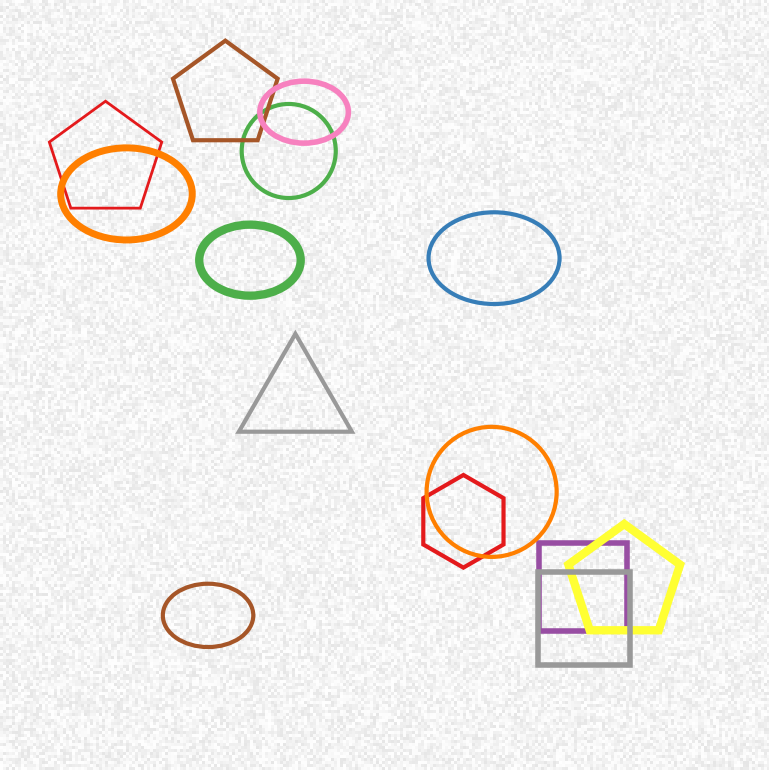[{"shape": "hexagon", "thickness": 1.5, "radius": 0.3, "center": [0.602, 0.323]}, {"shape": "pentagon", "thickness": 1, "radius": 0.38, "center": [0.137, 0.792]}, {"shape": "oval", "thickness": 1.5, "radius": 0.43, "center": [0.642, 0.665]}, {"shape": "oval", "thickness": 3, "radius": 0.33, "center": [0.325, 0.662]}, {"shape": "circle", "thickness": 1.5, "radius": 0.31, "center": [0.375, 0.804]}, {"shape": "square", "thickness": 2, "radius": 0.29, "center": [0.757, 0.238]}, {"shape": "oval", "thickness": 2.5, "radius": 0.43, "center": [0.164, 0.748]}, {"shape": "circle", "thickness": 1.5, "radius": 0.42, "center": [0.638, 0.361]}, {"shape": "pentagon", "thickness": 3, "radius": 0.38, "center": [0.811, 0.243]}, {"shape": "pentagon", "thickness": 1.5, "radius": 0.36, "center": [0.293, 0.876]}, {"shape": "oval", "thickness": 1.5, "radius": 0.29, "center": [0.27, 0.201]}, {"shape": "oval", "thickness": 2, "radius": 0.29, "center": [0.395, 0.854]}, {"shape": "triangle", "thickness": 1.5, "radius": 0.42, "center": [0.384, 0.482]}, {"shape": "square", "thickness": 2, "radius": 0.3, "center": [0.758, 0.197]}]